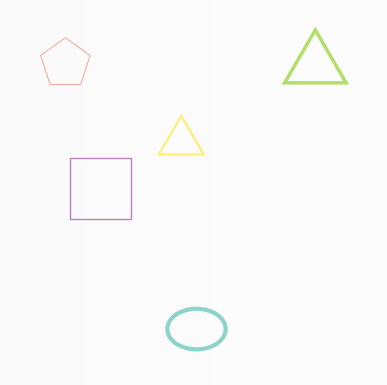[{"shape": "oval", "thickness": 3, "radius": 0.38, "center": [0.507, 0.145]}, {"shape": "pentagon", "thickness": 0.5, "radius": 0.34, "center": [0.169, 0.835]}, {"shape": "triangle", "thickness": 2.5, "radius": 0.46, "center": [0.814, 0.831]}, {"shape": "square", "thickness": 1, "radius": 0.39, "center": [0.258, 0.511]}, {"shape": "triangle", "thickness": 1.5, "radius": 0.33, "center": [0.468, 0.632]}]